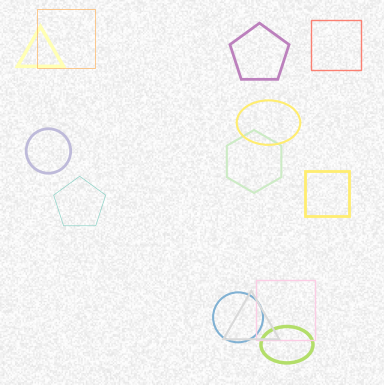[{"shape": "pentagon", "thickness": 0.5, "radius": 0.36, "center": [0.207, 0.471]}, {"shape": "triangle", "thickness": 2.5, "radius": 0.35, "center": [0.105, 0.862]}, {"shape": "circle", "thickness": 2, "radius": 0.29, "center": [0.126, 0.608]}, {"shape": "square", "thickness": 1, "radius": 0.32, "center": [0.874, 0.884]}, {"shape": "circle", "thickness": 1.5, "radius": 0.32, "center": [0.618, 0.176]}, {"shape": "square", "thickness": 0.5, "radius": 0.38, "center": [0.171, 0.899]}, {"shape": "oval", "thickness": 2.5, "radius": 0.34, "center": [0.745, 0.105]}, {"shape": "square", "thickness": 1, "radius": 0.39, "center": [0.741, 0.194]}, {"shape": "triangle", "thickness": 1.5, "radius": 0.42, "center": [0.653, 0.161]}, {"shape": "pentagon", "thickness": 2, "radius": 0.4, "center": [0.674, 0.859]}, {"shape": "hexagon", "thickness": 1.5, "radius": 0.41, "center": [0.66, 0.581]}, {"shape": "square", "thickness": 2, "radius": 0.29, "center": [0.849, 0.498]}, {"shape": "oval", "thickness": 1.5, "radius": 0.41, "center": [0.697, 0.682]}]